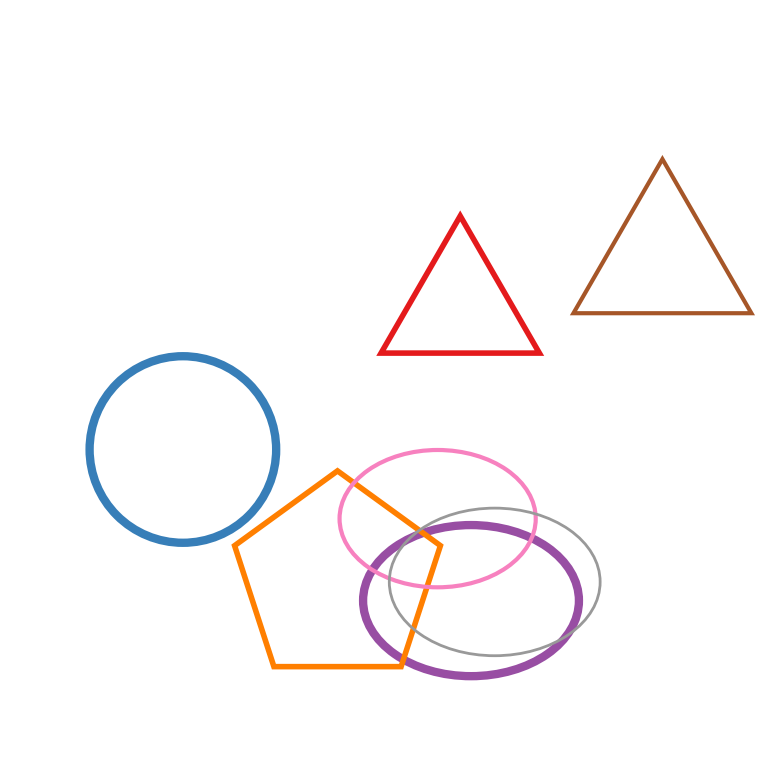[{"shape": "triangle", "thickness": 2, "radius": 0.59, "center": [0.598, 0.601]}, {"shape": "circle", "thickness": 3, "radius": 0.61, "center": [0.238, 0.416]}, {"shape": "oval", "thickness": 3, "radius": 0.7, "center": [0.612, 0.22]}, {"shape": "pentagon", "thickness": 2, "radius": 0.7, "center": [0.438, 0.248]}, {"shape": "triangle", "thickness": 1.5, "radius": 0.67, "center": [0.86, 0.66]}, {"shape": "oval", "thickness": 1.5, "radius": 0.64, "center": [0.568, 0.326]}, {"shape": "oval", "thickness": 1, "radius": 0.68, "center": [0.642, 0.244]}]